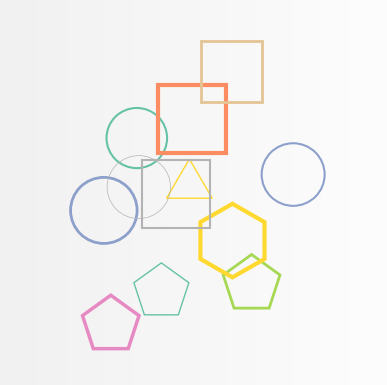[{"shape": "circle", "thickness": 1.5, "radius": 0.39, "center": [0.353, 0.641]}, {"shape": "pentagon", "thickness": 1, "radius": 0.37, "center": [0.416, 0.243]}, {"shape": "square", "thickness": 3, "radius": 0.44, "center": [0.495, 0.691]}, {"shape": "circle", "thickness": 1.5, "radius": 0.41, "center": [0.757, 0.547]}, {"shape": "circle", "thickness": 2, "radius": 0.43, "center": [0.268, 0.453]}, {"shape": "pentagon", "thickness": 2.5, "radius": 0.38, "center": [0.286, 0.156]}, {"shape": "pentagon", "thickness": 2, "radius": 0.39, "center": [0.649, 0.262]}, {"shape": "triangle", "thickness": 1, "radius": 0.34, "center": [0.489, 0.519]}, {"shape": "hexagon", "thickness": 3, "radius": 0.48, "center": [0.6, 0.375]}, {"shape": "square", "thickness": 2, "radius": 0.4, "center": [0.598, 0.813]}, {"shape": "square", "thickness": 1.5, "radius": 0.44, "center": [0.455, 0.495]}, {"shape": "circle", "thickness": 0.5, "radius": 0.41, "center": [0.358, 0.514]}]